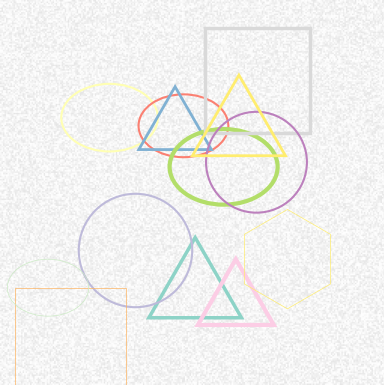[{"shape": "triangle", "thickness": 2.5, "radius": 0.69, "center": [0.507, 0.244]}, {"shape": "oval", "thickness": 1.5, "radius": 0.63, "center": [0.285, 0.694]}, {"shape": "circle", "thickness": 1.5, "radius": 0.74, "center": [0.352, 0.349]}, {"shape": "oval", "thickness": 1.5, "radius": 0.58, "center": [0.476, 0.673]}, {"shape": "triangle", "thickness": 2, "radius": 0.54, "center": [0.455, 0.666]}, {"shape": "square", "thickness": 0.5, "radius": 0.72, "center": [0.182, 0.108]}, {"shape": "oval", "thickness": 3, "radius": 0.7, "center": [0.581, 0.567]}, {"shape": "triangle", "thickness": 3, "radius": 0.57, "center": [0.612, 0.213]}, {"shape": "square", "thickness": 2.5, "radius": 0.68, "center": [0.67, 0.791]}, {"shape": "circle", "thickness": 1.5, "radius": 0.65, "center": [0.666, 0.579]}, {"shape": "oval", "thickness": 0.5, "radius": 0.53, "center": [0.125, 0.253]}, {"shape": "hexagon", "thickness": 0.5, "radius": 0.65, "center": [0.747, 0.327]}, {"shape": "triangle", "thickness": 2, "radius": 0.7, "center": [0.621, 0.665]}]